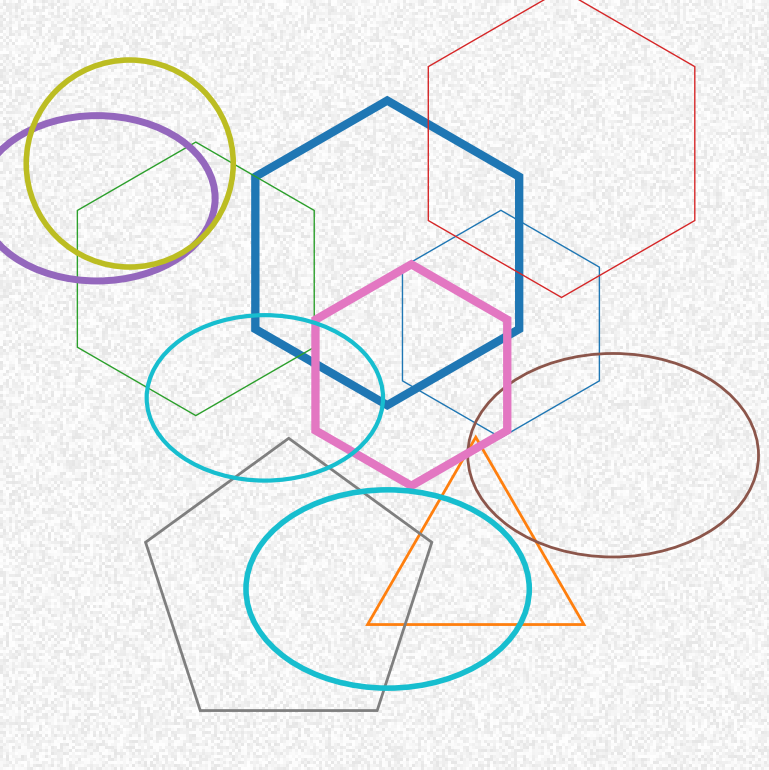[{"shape": "hexagon", "thickness": 0.5, "radius": 0.74, "center": [0.651, 0.579]}, {"shape": "hexagon", "thickness": 3, "radius": 0.99, "center": [0.503, 0.672]}, {"shape": "triangle", "thickness": 1, "radius": 0.81, "center": [0.618, 0.27]}, {"shape": "hexagon", "thickness": 0.5, "radius": 0.89, "center": [0.254, 0.638]}, {"shape": "hexagon", "thickness": 0.5, "radius": 1.0, "center": [0.729, 0.814]}, {"shape": "oval", "thickness": 2.5, "radius": 0.77, "center": [0.126, 0.742]}, {"shape": "oval", "thickness": 1, "radius": 0.94, "center": [0.796, 0.409]}, {"shape": "hexagon", "thickness": 3, "radius": 0.72, "center": [0.534, 0.513]}, {"shape": "pentagon", "thickness": 1, "radius": 0.98, "center": [0.375, 0.235]}, {"shape": "circle", "thickness": 2, "radius": 0.67, "center": [0.168, 0.788]}, {"shape": "oval", "thickness": 1.5, "radius": 0.77, "center": [0.344, 0.483]}, {"shape": "oval", "thickness": 2, "radius": 0.92, "center": [0.503, 0.235]}]